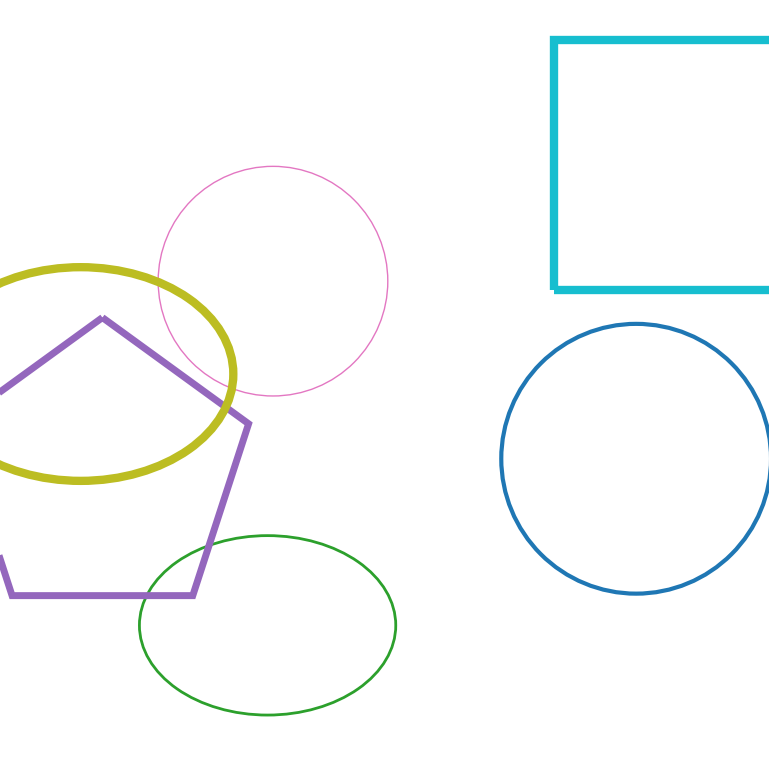[{"shape": "circle", "thickness": 1.5, "radius": 0.88, "center": [0.826, 0.404]}, {"shape": "oval", "thickness": 1, "radius": 0.83, "center": [0.348, 0.188]}, {"shape": "pentagon", "thickness": 2.5, "radius": 1.0, "center": [0.133, 0.388]}, {"shape": "circle", "thickness": 0.5, "radius": 0.75, "center": [0.355, 0.635]}, {"shape": "oval", "thickness": 3, "radius": 0.99, "center": [0.105, 0.514]}, {"shape": "square", "thickness": 3, "radius": 0.81, "center": [0.882, 0.785]}]